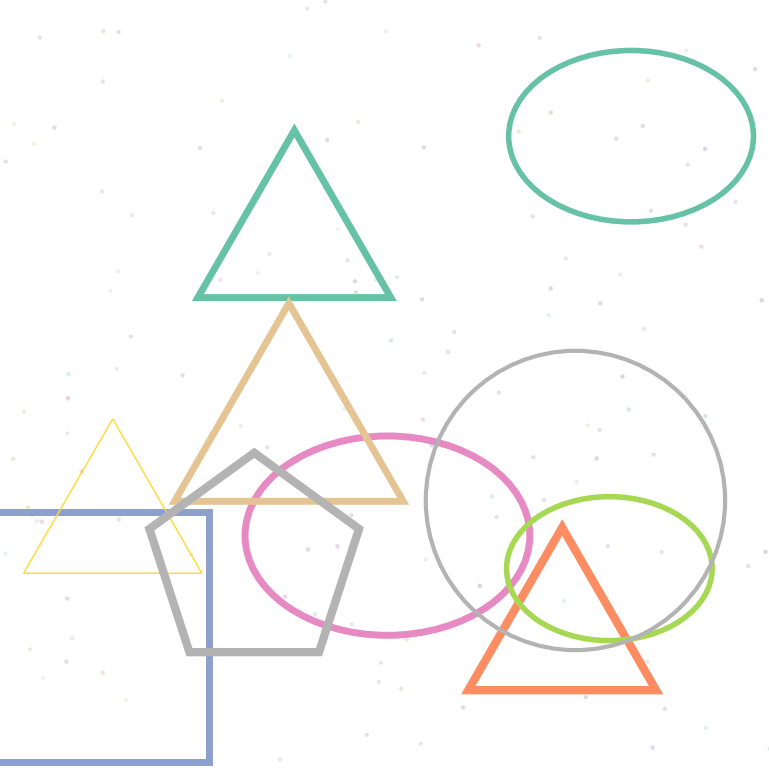[{"shape": "triangle", "thickness": 2.5, "radius": 0.72, "center": [0.382, 0.686]}, {"shape": "oval", "thickness": 2, "radius": 0.79, "center": [0.82, 0.823]}, {"shape": "triangle", "thickness": 3, "radius": 0.7, "center": [0.73, 0.174]}, {"shape": "square", "thickness": 2.5, "radius": 0.81, "center": [0.108, 0.173]}, {"shape": "oval", "thickness": 2.5, "radius": 0.92, "center": [0.503, 0.304]}, {"shape": "oval", "thickness": 2, "radius": 0.67, "center": [0.791, 0.262]}, {"shape": "triangle", "thickness": 0.5, "radius": 0.67, "center": [0.146, 0.322]}, {"shape": "triangle", "thickness": 2.5, "radius": 0.86, "center": [0.375, 0.435]}, {"shape": "circle", "thickness": 1.5, "radius": 0.97, "center": [0.747, 0.35]}, {"shape": "pentagon", "thickness": 3, "radius": 0.72, "center": [0.33, 0.269]}]